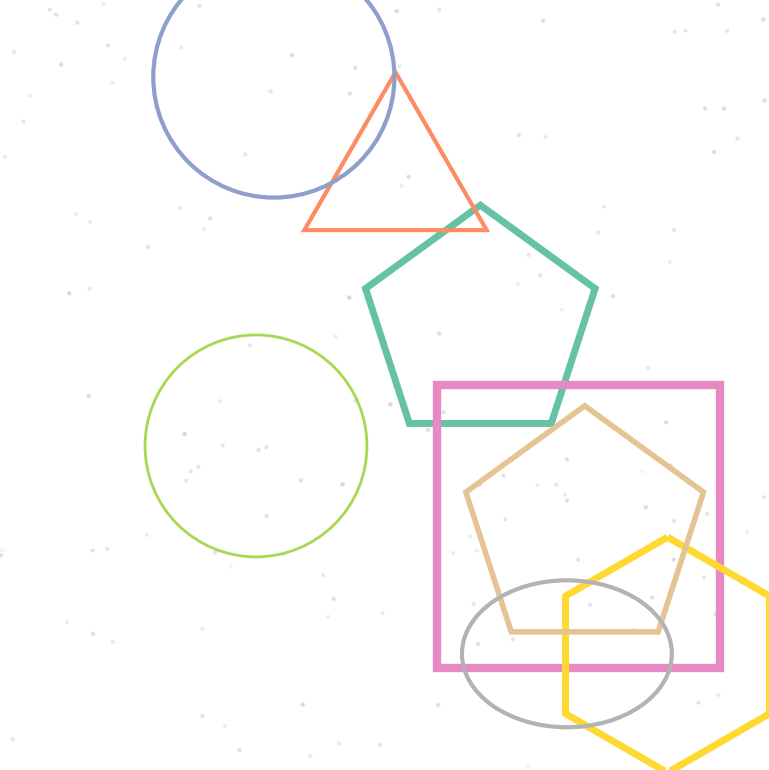[{"shape": "pentagon", "thickness": 2.5, "radius": 0.78, "center": [0.624, 0.577]}, {"shape": "triangle", "thickness": 1.5, "radius": 0.68, "center": [0.514, 0.769]}, {"shape": "circle", "thickness": 1.5, "radius": 0.78, "center": [0.356, 0.9]}, {"shape": "square", "thickness": 3, "radius": 0.92, "center": [0.751, 0.316]}, {"shape": "circle", "thickness": 1, "radius": 0.72, "center": [0.332, 0.421]}, {"shape": "hexagon", "thickness": 2.5, "radius": 0.76, "center": [0.867, 0.149]}, {"shape": "pentagon", "thickness": 2, "radius": 0.81, "center": [0.759, 0.311]}, {"shape": "oval", "thickness": 1.5, "radius": 0.68, "center": [0.736, 0.151]}]